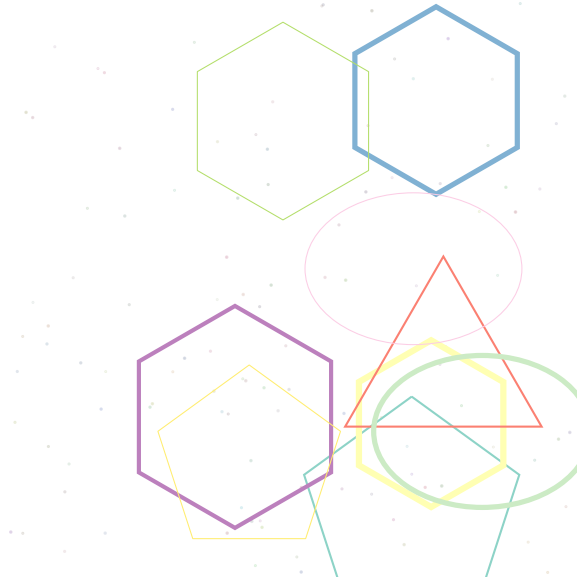[{"shape": "pentagon", "thickness": 1, "radius": 0.98, "center": [0.713, 0.116]}, {"shape": "hexagon", "thickness": 3, "radius": 0.72, "center": [0.747, 0.266]}, {"shape": "triangle", "thickness": 1, "radius": 0.98, "center": [0.768, 0.359]}, {"shape": "hexagon", "thickness": 2.5, "radius": 0.81, "center": [0.755, 0.825]}, {"shape": "hexagon", "thickness": 0.5, "radius": 0.86, "center": [0.49, 0.789]}, {"shape": "oval", "thickness": 0.5, "radius": 0.94, "center": [0.716, 0.534]}, {"shape": "hexagon", "thickness": 2, "radius": 0.96, "center": [0.407, 0.277]}, {"shape": "oval", "thickness": 2.5, "radius": 0.94, "center": [0.835, 0.252]}, {"shape": "pentagon", "thickness": 0.5, "radius": 0.83, "center": [0.432, 0.201]}]